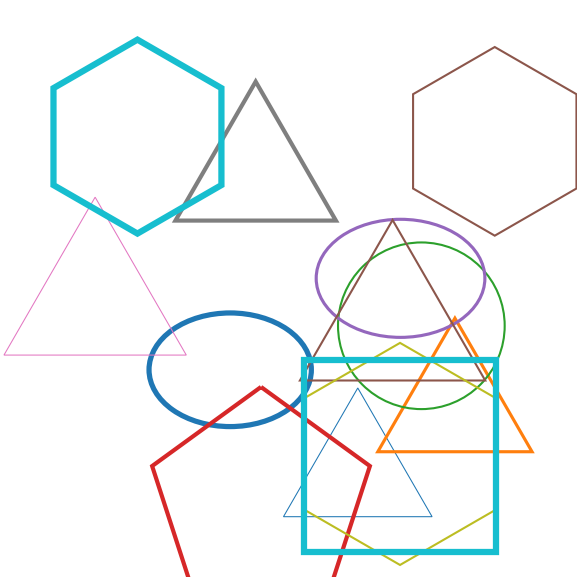[{"shape": "triangle", "thickness": 0.5, "radius": 0.74, "center": [0.62, 0.179]}, {"shape": "oval", "thickness": 2.5, "radius": 0.7, "center": [0.399, 0.359]}, {"shape": "triangle", "thickness": 1.5, "radius": 0.77, "center": [0.788, 0.294]}, {"shape": "circle", "thickness": 1, "radius": 0.72, "center": [0.73, 0.435]}, {"shape": "pentagon", "thickness": 2, "radius": 0.99, "center": [0.452, 0.131]}, {"shape": "oval", "thickness": 1.5, "radius": 0.73, "center": [0.694, 0.517]}, {"shape": "hexagon", "thickness": 1, "radius": 0.82, "center": [0.857, 0.754]}, {"shape": "triangle", "thickness": 1, "radius": 0.93, "center": [0.68, 0.433]}, {"shape": "triangle", "thickness": 0.5, "radius": 0.91, "center": [0.165, 0.475]}, {"shape": "triangle", "thickness": 2, "radius": 0.8, "center": [0.443, 0.697]}, {"shape": "hexagon", "thickness": 1, "radius": 0.96, "center": [0.693, 0.213]}, {"shape": "hexagon", "thickness": 3, "radius": 0.84, "center": [0.238, 0.763]}, {"shape": "square", "thickness": 3, "radius": 0.83, "center": [0.692, 0.21]}]